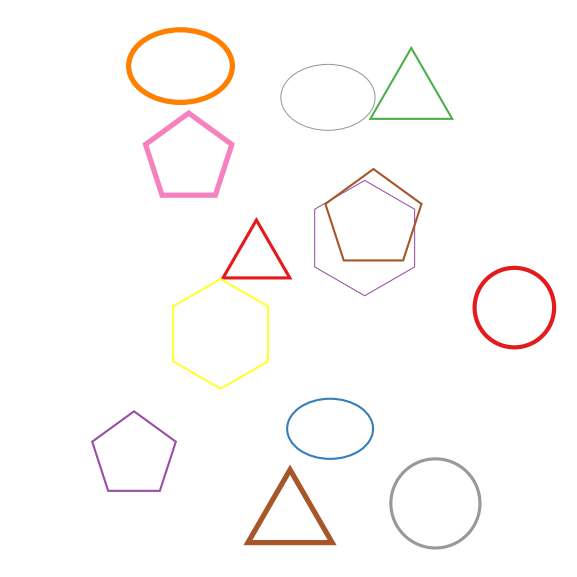[{"shape": "circle", "thickness": 2, "radius": 0.34, "center": [0.891, 0.466]}, {"shape": "triangle", "thickness": 1.5, "radius": 0.33, "center": [0.444, 0.551]}, {"shape": "oval", "thickness": 1, "radius": 0.37, "center": [0.572, 0.257]}, {"shape": "triangle", "thickness": 1, "radius": 0.41, "center": [0.712, 0.834]}, {"shape": "pentagon", "thickness": 1, "radius": 0.38, "center": [0.232, 0.211]}, {"shape": "hexagon", "thickness": 0.5, "radius": 0.5, "center": [0.631, 0.587]}, {"shape": "oval", "thickness": 2.5, "radius": 0.45, "center": [0.313, 0.885]}, {"shape": "hexagon", "thickness": 1, "radius": 0.48, "center": [0.382, 0.421]}, {"shape": "triangle", "thickness": 2.5, "radius": 0.42, "center": [0.502, 0.102]}, {"shape": "pentagon", "thickness": 1, "radius": 0.44, "center": [0.647, 0.619]}, {"shape": "pentagon", "thickness": 2.5, "radius": 0.39, "center": [0.327, 0.725]}, {"shape": "circle", "thickness": 1.5, "radius": 0.39, "center": [0.754, 0.127]}, {"shape": "oval", "thickness": 0.5, "radius": 0.41, "center": [0.568, 0.831]}]